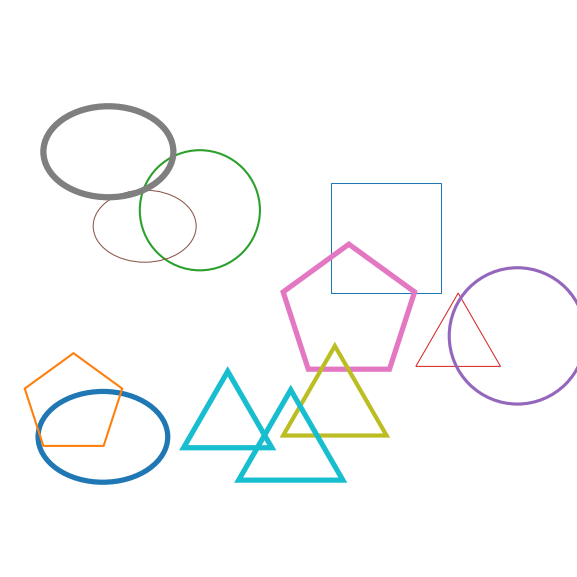[{"shape": "oval", "thickness": 2.5, "radius": 0.56, "center": [0.178, 0.243]}, {"shape": "square", "thickness": 0.5, "radius": 0.48, "center": [0.669, 0.587]}, {"shape": "pentagon", "thickness": 1, "radius": 0.44, "center": [0.127, 0.299]}, {"shape": "circle", "thickness": 1, "radius": 0.52, "center": [0.346, 0.635]}, {"shape": "triangle", "thickness": 0.5, "radius": 0.42, "center": [0.793, 0.407]}, {"shape": "circle", "thickness": 1.5, "radius": 0.59, "center": [0.896, 0.417]}, {"shape": "oval", "thickness": 0.5, "radius": 0.45, "center": [0.251, 0.608]}, {"shape": "pentagon", "thickness": 2.5, "radius": 0.6, "center": [0.604, 0.457]}, {"shape": "oval", "thickness": 3, "radius": 0.56, "center": [0.188, 0.736]}, {"shape": "triangle", "thickness": 2, "radius": 0.52, "center": [0.58, 0.297]}, {"shape": "triangle", "thickness": 2.5, "radius": 0.52, "center": [0.503, 0.22]}, {"shape": "triangle", "thickness": 2.5, "radius": 0.44, "center": [0.394, 0.268]}]